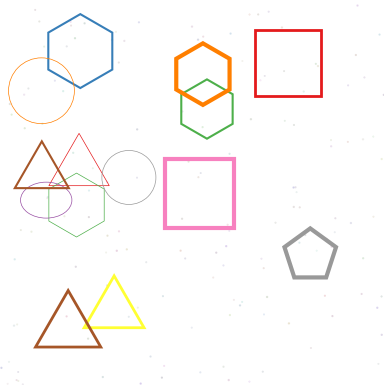[{"shape": "triangle", "thickness": 0.5, "radius": 0.45, "center": [0.205, 0.563]}, {"shape": "square", "thickness": 2, "radius": 0.43, "center": [0.747, 0.837]}, {"shape": "hexagon", "thickness": 1.5, "radius": 0.48, "center": [0.209, 0.867]}, {"shape": "hexagon", "thickness": 1.5, "radius": 0.39, "center": [0.538, 0.717]}, {"shape": "hexagon", "thickness": 0.5, "radius": 0.41, "center": [0.199, 0.467]}, {"shape": "oval", "thickness": 0.5, "radius": 0.33, "center": [0.12, 0.48]}, {"shape": "circle", "thickness": 0.5, "radius": 0.43, "center": [0.108, 0.764]}, {"shape": "hexagon", "thickness": 3, "radius": 0.4, "center": [0.527, 0.807]}, {"shape": "triangle", "thickness": 2, "radius": 0.45, "center": [0.296, 0.194]}, {"shape": "triangle", "thickness": 2, "radius": 0.49, "center": [0.177, 0.148]}, {"shape": "triangle", "thickness": 1.5, "radius": 0.41, "center": [0.109, 0.552]}, {"shape": "square", "thickness": 3, "radius": 0.45, "center": [0.518, 0.498]}, {"shape": "pentagon", "thickness": 3, "radius": 0.35, "center": [0.806, 0.336]}, {"shape": "circle", "thickness": 0.5, "radius": 0.35, "center": [0.335, 0.539]}]